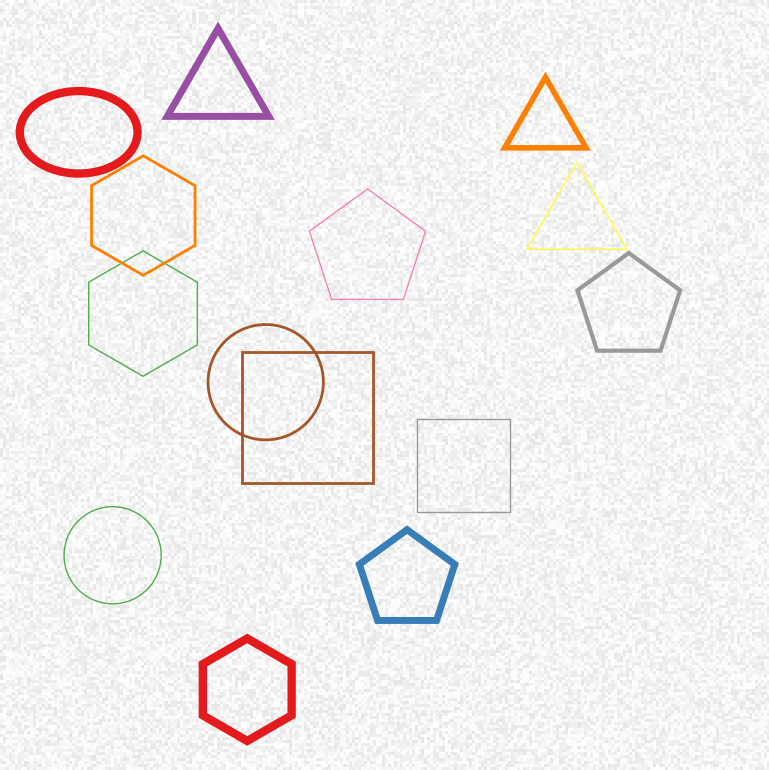[{"shape": "hexagon", "thickness": 3, "radius": 0.33, "center": [0.321, 0.104]}, {"shape": "oval", "thickness": 3, "radius": 0.38, "center": [0.102, 0.828]}, {"shape": "pentagon", "thickness": 2.5, "radius": 0.33, "center": [0.529, 0.247]}, {"shape": "circle", "thickness": 0.5, "radius": 0.32, "center": [0.146, 0.279]}, {"shape": "hexagon", "thickness": 0.5, "radius": 0.41, "center": [0.186, 0.593]}, {"shape": "triangle", "thickness": 2.5, "radius": 0.38, "center": [0.283, 0.887]}, {"shape": "hexagon", "thickness": 1, "radius": 0.39, "center": [0.186, 0.72]}, {"shape": "triangle", "thickness": 2, "radius": 0.31, "center": [0.708, 0.839]}, {"shape": "triangle", "thickness": 0.5, "radius": 0.38, "center": [0.749, 0.714]}, {"shape": "square", "thickness": 1, "radius": 0.43, "center": [0.4, 0.458]}, {"shape": "circle", "thickness": 1, "radius": 0.37, "center": [0.345, 0.504]}, {"shape": "pentagon", "thickness": 0.5, "radius": 0.4, "center": [0.477, 0.675]}, {"shape": "square", "thickness": 0.5, "radius": 0.3, "center": [0.602, 0.396]}, {"shape": "pentagon", "thickness": 1.5, "radius": 0.35, "center": [0.817, 0.601]}]